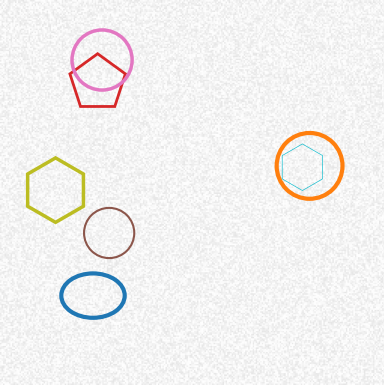[{"shape": "oval", "thickness": 3, "radius": 0.41, "center": [0.242, 0.232]}, {"shape": "circle", "thickness": 3, "radius": 0.43, "center": [0.804, 0.569]}, {"shape": "pentagon", "thickness": 2, "radius": 0.38, "center": [0.254, 0.785]}, {"shape": "circle", "thickness": 1.5, "radius": 0.33, "center": [0.284, 0.395]}, {"shape": "circle", "thickness": 2.5, "radius": 0.39, "center": [0.265, 0.844]}, {"shape": "hexagon", "thickness": 2.5, "radius": 0.42, "center": [0.144, 0.506]}, {"shape": "hexagon", "thickness": 0.5, "radius": 0.3, "center": [0.785, 0.566]}]